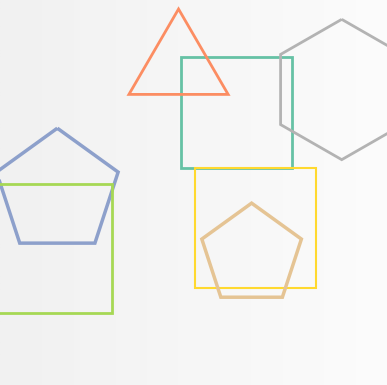[{"shape": "square", "thickness": 2, "radius": 0.72, "center": [0.611, 0.707]}, {"shape": "triangle", "thickness": 2, "radius": 0.74, "center": [0.461, 0.829]}, {"shape": "pentagon", "thickness": 2.5, "radius": 0.83, "center": [0.148, 0.502]}, {"shape": "square", "thickness": 2, "radius": 0.83, "center": [0.121, 0.354]}, {"shape": "square", "thickness": 1.5, "radius": 0.78, "center": [0.659, 0.408]}, {"shape": "pentagon", "thickness": 2.5, "radius": 0.68, "center": [0.649, 0.337]}, {"shape": "hexagon", "thickness": 2, "radius": 0.91, "center": [0.882, 0.768]}]